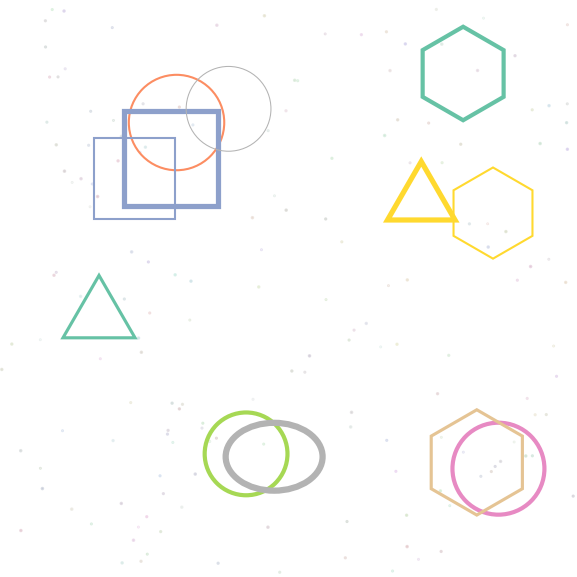[{"shape": "triangle", "thickness": 1.5, "radius": 0.36, "center": [0.171, 0.45]}, {"shape": "hexagon", "thickness": 2, "radius": 0.4, "center": [0.802, 0.872]}, {"shape": "circle", "thickness": 1, "radius": 0.41, "center": [0.306, 0.787]}, {"shape": "square", "thickness": 2.5, "radius": 0.41, "center": [0.296, 0.725]}, {"shape": "square", "thickness": 1, "radius": 0.35, "center": [0.233, 0.69]}, {"shape": "circle", "thickness": 2, "radius": 0.4, "center": [0.863, 0.188]}, {"shape": "circle", "thickness": 2, "radius": 0.36, "center": [0.426, 0.213]}, {"shape": "triangle", "thickness": 2.5, "radius": 0.34, "center": [0.729, 0.652]}, {"shape": "hexagon", "thickness": 1, "radius": 0.39, "center": [0.854, 0.63]}, {"shape": "hexagon", "thickness": 1.5, "radius": 0.46, "center": [0.826, 0.198]}, {"shape": "oval", "thickness": 3, "radius": 0.42, "center": [0.475, 0.208]}, {"shape": "circle", "thickness": 0.5, "radius": 0.37, "center": [0.396, 0.811]}]